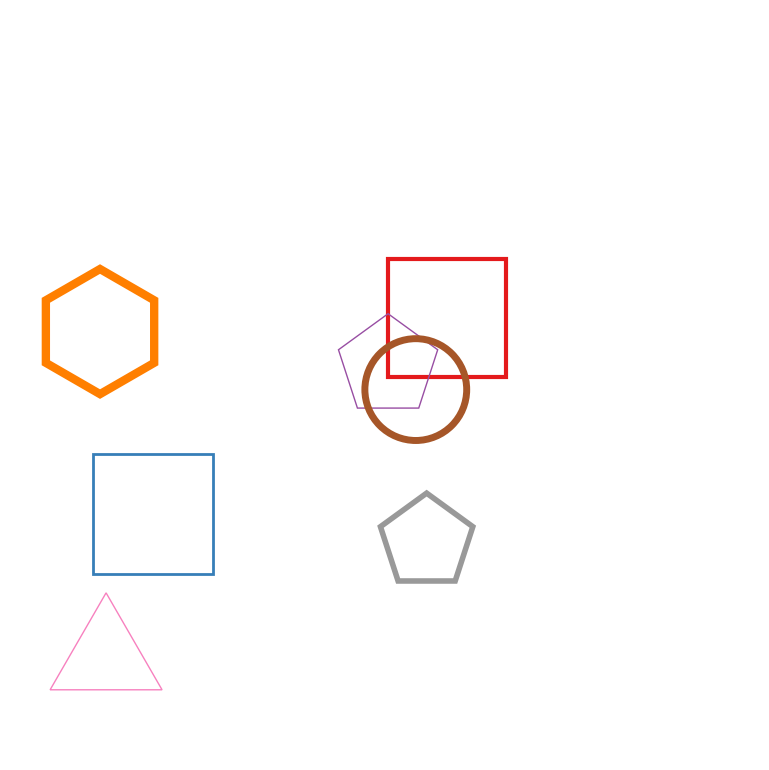[{"shape": "square", "thickness": 1.5, "radius": 0.38, "center": [0.58, 0.587]}, {"shape": "square", "thickness": 1, "radius": 0.39, "center": [0.199, 0.332]}, {"shape": "pentagon", "thickness": 0.5, "radius": 0.34, "center": [0.504, 0.525]}, {"shape": "hexagon", "thickness": 3, "radius": 0.41, "center": [0.13, 0.569]}, {"shape": "circle", "thickness": 2.5, "radius": 0.33, "center": [0.54, 0.494]}, {"shape": "triangle", "thickness": 0.5, "radius": 0.42, "center": [0.138, 0.146]}, {"shape": "pentagon", "thickness": 2, "radius": 0.32, "center": [0.554, 0.296]}]